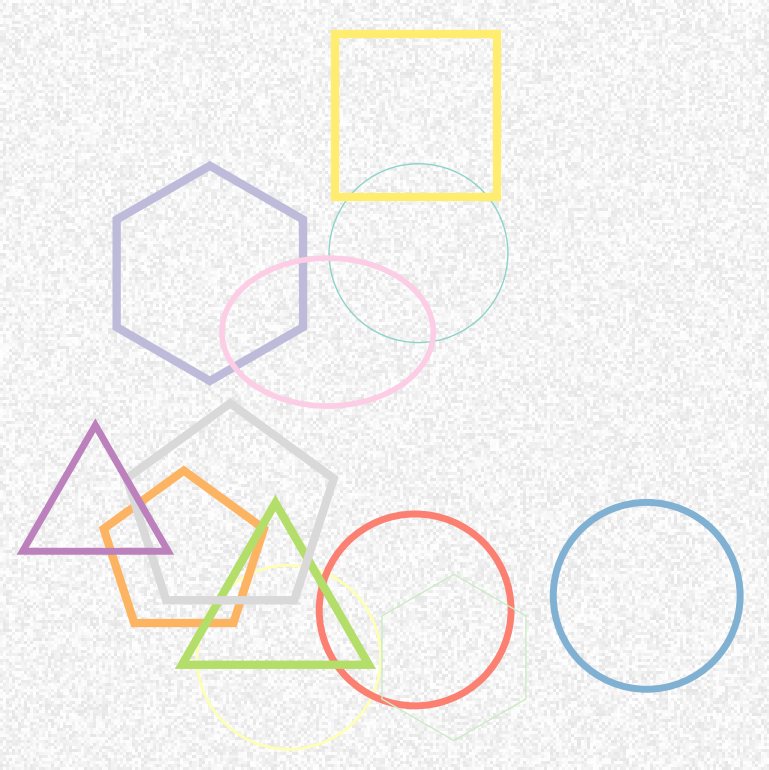[{"shape": "circle", "thickness": 0.5, "radius": 0.58, "center": [0.543, 0.671]}, {"shape": "circle", "thickness": 1, "radius": 0.6, "center": [0.375, 0.146]}, {"shape": "hexagon", "thickness": 3, "radius": 0.7, "center": [0.273, 0.645]}, {"shape": "circle", "thickness": 2.5, "radius": 0.62, "center": [0.539, 0.208]}, {"shape": "circle", "thickness": 2.5, "radius": 0.61, "center": [0.84, 0.226]}, {"shape": "pentagon", "thickness": 3, "radius": 0.55, "center": [0.239, 0.279]}, {"shape": "triangle", "thickness": 3, "radius": 0.7, "center": [0.358, 0.207]}, {"shape": "oval", "thickness": 2, "radius": 0.69, "center": [0.425, 0.569]}, {"shape": "pentagon", "thickness": 3, "radius": 0.71, "center": [0.299, 0.335]}, {"shape": "triangle", "thickness": 2.5, "radius": 0.55, "center": [0.124, 0.339]}, {"shape": "hexagon", "thickness": 0.5, "radius": 0.54, "center": [0.589, 0.146]}, {"shape": "square", "thickness": 3, "radius": 0.53, "center": [0.54, 0.85]}]